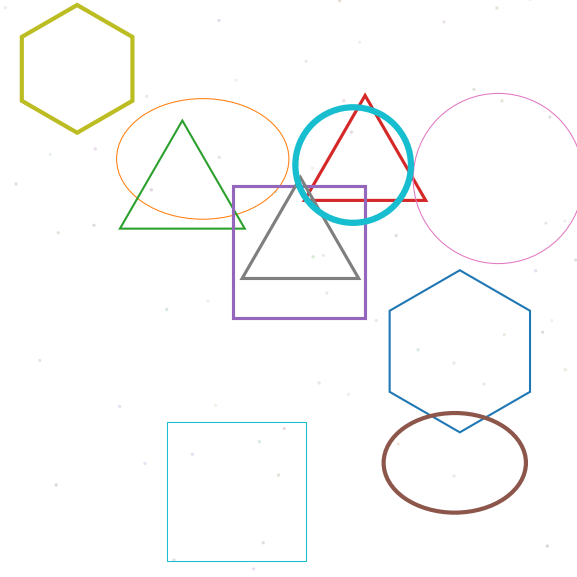[{"shape": "hexagon", "thickness": 1, "radius": 0.7, "center": [0.796, 0.391]}, {"shape": "oval", "thickness": 0.5, "radius": 0.75, "center": [0.351, 0.724]}, {"shape": "triangle", "thickness": 1, "radius": 0.62, "center": [0.316, 0.666]}, {"shape": "triangle", "thickness": 1.5, "radius": 0.61, "center": [0.632, 0.713]}, {"shape": "square", "thickness": 1.5, "radius": 0.57, "center": [0.518, 0.562]}, {"shape": "oval", "thickness": 2, "radius": 0.62, "center": [0.788, 0.198]}, {"shape": "circle", "thickness": 0.5, "radius": 0.74, "center": [0.863, 0.69]}, {"shape": "triangle", "thickness": 1.5, "radius": 0.58, "center": [0.52, 0.575]}, {"shape": "hexagon", "thickness": 2, "radius": 0.55, "center": [0.134, 0.88]}, {"shape": "circle", "thickness": 3, "radius": 0.5, "center": [0.611, 0.713]}, {"shape": "square", "thickness": 0.5, "radius": 0.6, "center": [0.409, 0.147]}]